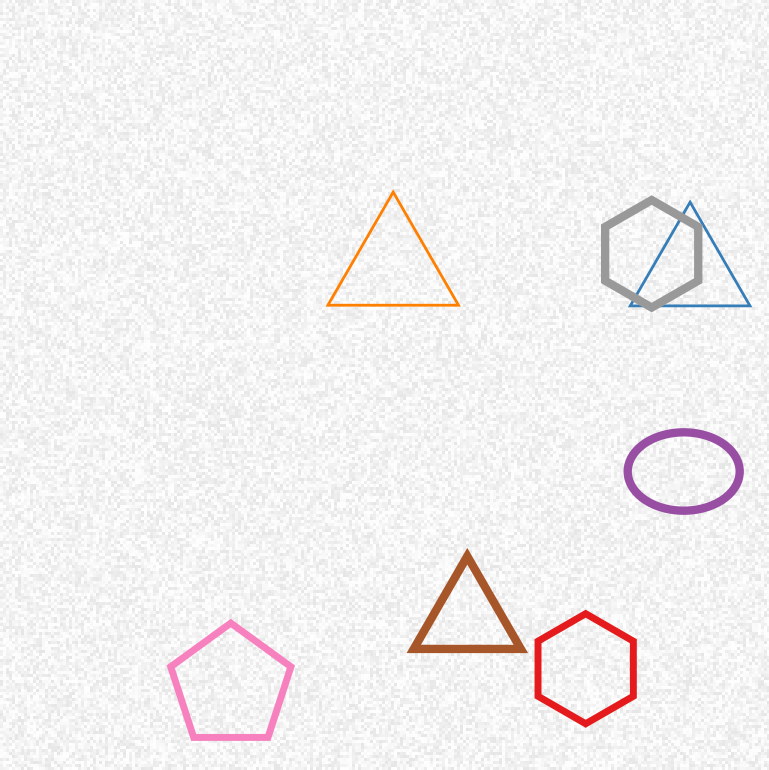[{"shape": "hexagon", "thickness": 2.5, "radius": 0.36, "center": [0.761, 0.132]}, {"shape": "triangle", "thickness": 1, "radius": 0.45, "center": [0.896, 0.648]}, {"shape": "oval", "thickness": 3, "radius": 0.36, "center": [0.888, 0.388]}, {"shape": "triangle", "thickness": 1, "radius": 0.49, "center": [0.511, 0.653]}, {"shape": "triangle", "thickness": 3, "radius": 0.4, "center": [0.607, 0.197]}, {"shape": "pentagon", "thickness": 2.5, "radius": 0.41, "center": [0.3, 0.109]}, {"shape": "hexagon", "thickness": 3, "radius": 0.35, "center": [0.846, 0.67]}]